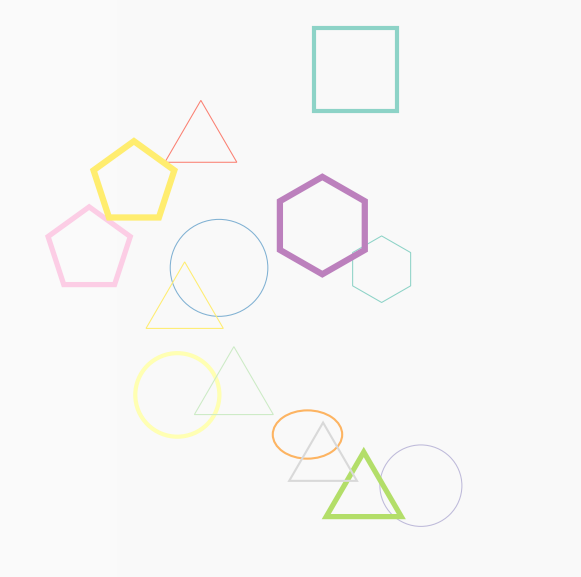[{"shape": "hexagon", "thickness": 0.5, "radius": 0.29, "center": [0.657, 0.533]}, {"shape": "square", "thickness": 2, "radius": 0.36, "center": [0.612, 0.879]}, {"shape": "circle", "thickness": 2, "radius": 0.36, "center": [0.305, 0.315]}, {"shape": "circle", "thickness": 0.5, "radius": 0.35, "center": [0.724, 0.158]}, {"shape": "triangle", "thickness": 0.5, "radius": 0.36, "center": [0.346, 0.754]}, {"shape": "circle", "thickness": 0.5, "radius": 0.42, "center": [0.377, 0.535]}, {"shape": "oval", "thickness": 1, "radius": 0.3, "center": [0.529, 0.247]}, {"shape": "triangle", "thickness": 2.5, "radius": 0.37, "center": [0.626, 0.142]}, {"shape": "pentagon", "thickness": 2.5, "radius": 0.37, "center": [0.153, 0.567]}, {"shape": "triangle", "thickness": 1, "radius": 0.34, "center": [0.556, 0.2]}, {"shape": "hexagon", "thickness": 3, "radius": 0.42, "center": [0.555, 0.609]}, {"shape": "triangle", "thickness": 0.5, "radius": 0.39, "center": [0.402, 0.32]}, {"shape": "pentagon", "thickness": 3, "radius": 0.37, "center": [0.23, 0.682]}, {"shape": "triangle", "thickness": 0.5, "radius": 0.38, "center": [0.318, 0.469]}]